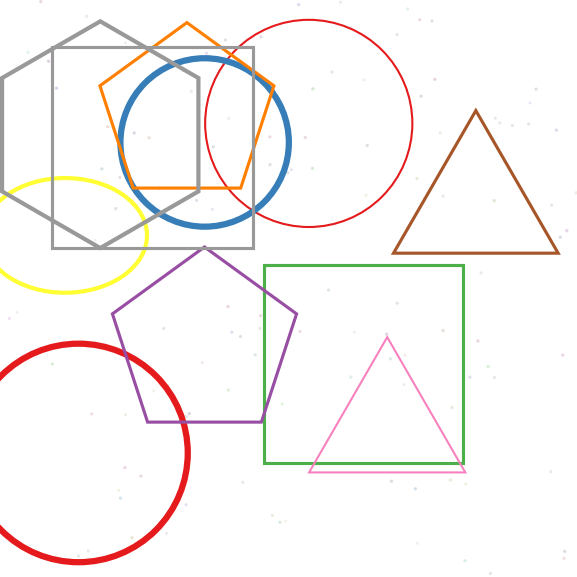[{"shape": "circle", "thickness": 1, "radius": 0.9, "center": [0.535, 0.785]}, {"shape": "circle", "thickness": 3, "radius": 0.95, "center": [0.136, 0.215]}, {"shape": "circle", "thickness": 3, "radius": 0.73, "center": [0.354, 0.752]}, {"shape": "square", "thickness": 1.5, "radius": 0.86, "center": [0.629, 0.368]}, {"shape": "pentagon", "thickness": 1.5, "radius": 0.84, "center": [0.354, 0.404]}, {"shape": "pentagon", "thickness": 1.5, "radius": 0.79, "center": [0.324, 0.802]}, {"shape": "oval", "thickness": 2, "radius": 0.71, "center": [0.113, 0.592]}, {"shape": "triangle", "thickness": 1.5, "radius": 0.82, "center": [0.824, 0.643]}, {"shape": "triangle", "thickness": 1, "radius": 0.78, "center": [0.671, 0.259]}, {"shape": "square", "thickness": 1.5, "radius": 0.87, "center": [0.264, 0.744]}, {"shape": "hexagon", "thickness": 2, "radius": 0.98, "center": [0.174, 0.766]}]